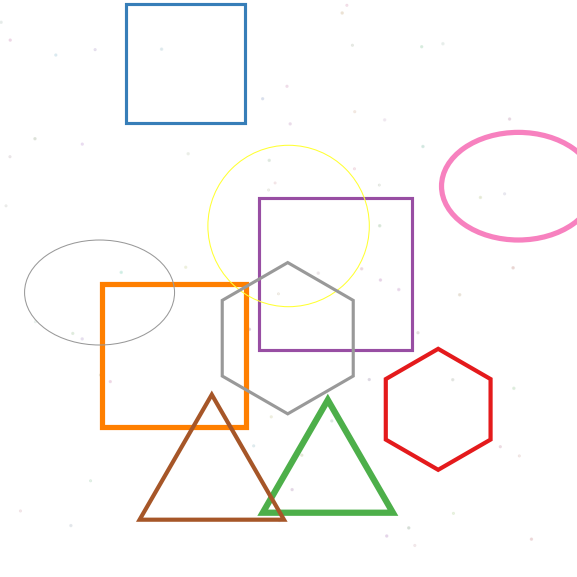[{"shape": "hexagon", "thickness": 2, "radius": 0.52, "center": [0.759, 0.29]}, {"shape": "square", "thickness": 1.5, "radius": 0.52, "center": [0.322, 0.89]}, {"shape": "triangle", "thickness": 3, "radius": 0.65, "center": [0.568, 0.176]}, {"shape": "square", "thickness": 1.5, "radius": 0.66, "center": [0.581, 0.524]}, {"shape": "square", "thickness": 2.5, "radius": 0.62, "center": [0.301, 0.384]}, {"shape": "circle", "thickness": 0.5, "radius": 0.7, "center": [0.5, 0.608]}, {"shape": "triangle", "thickness": 2, "radius": 0.72, "center": [0.367, 0.171]}, {"shape": "oval", "thickness": 2.5, "radius": 0.67, "center": [0.898, 0.677]}, {"shape": "hexagon", "thickness": 1.5, "radius": 0.65, "center": [0.498, 0.413]}, {"shape": "oval", "thickness": 0.5, "radius": 0.65, "center": [0.172, 0.493]}]